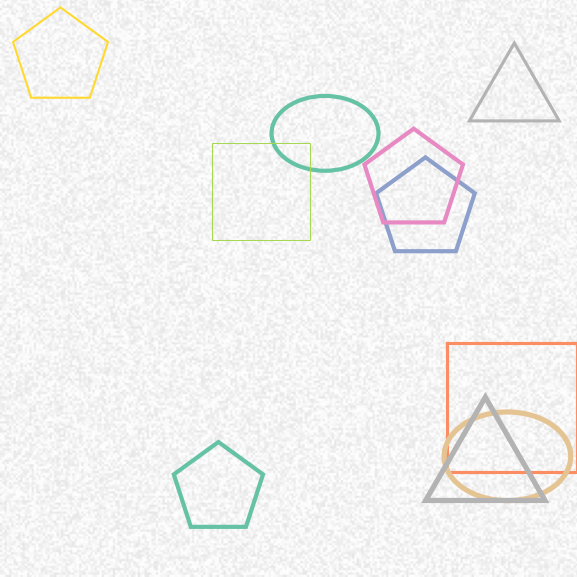[{"shape": "pentagon", "thickness": 2, "radius": 0.41, "center": [0.378, 0.153]}, {"shape": "oval", "thickness": 2, "radius": 0.46, "center": [0.563, 0.768]}, {"shape": "square", "thickness": 1.5, "radius": 0.56, "center": [0.886, 0.294]}, {"shape": "pentagon", "thickness": 2, "radius": 0.45, "center": [0.737, 0.637]}, {"shape": "pentagon", "thickness": 2, "radius": 0.45, "center": [0.716, 0.687]}, {"shape": "square", "thickness": 0.5, "radius": 0.42, "center": [0.452, 0.668]}, {"shape": "pentagon", "thickness": 1, "radius": 0.43, "center": [0.105, 0.9]}, {"shape": "oval", "thickness": 2.5, "radius": 0.55, "center": [0.879, 0.209]}, {"shape": "triangle", "thickness": 2.5, "radius": 0.6, "center": [0.84, 0.192]}, {"shape": "triangle", "thickness": 1.5, "radius": 0.45, "center": [0.891, 0.835]}]